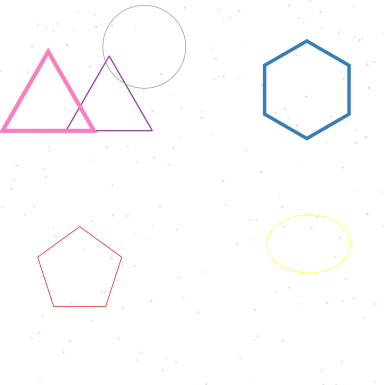[{"shape": "pentagon", "thickness": 0.5, "radius": 0.57, "center": [0.207, 0.297]}, {"shape": "hexagon", "thickness": 2.5, "radius": 0.63, "center": [0.797, 0.767]}, {"shape": "triangle", "thickness": 1, "radius": 0.65, "center": [0.284, 0.725]}, {"shape": "oval", "thickness": 0.5, "radius": 0.54, "center": [0.802, 0.367]}, {"shape": "triangle", "thickness": 3, "radius": 0.69, "center": [0.125, 0.729]}, {"shape": "circle", "thickness": 0.5, "radius": 0.54, "center": [0.375, 0.878]}]